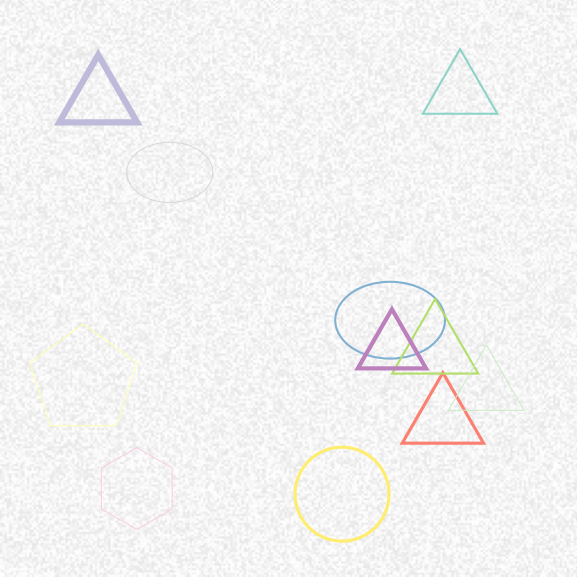[{"shape": "triangle", "thickness": 1, "radius": 0.37, "center": [0.797, 0.839]}, {"shape": "pentagon", "thickness": 0.5, "radius": 0.49, "center": [0.144, 0.341]}, {"shape": "triangle", "thickness": 3, "radius": 0.39, "center": [0.17, 0.826]}, {"shape": "triangle", "thickness": 1.5, "radius": 0.41, "center": [0.767, 0.272]}, {"shape": "oval", "thickness": 1, "radius": 0.48, "center": [0.676, 0.445]}, {"shape": "triangle", "thickness": 1, "radius": 0.43, "center": [0.753, 0.395]}, {"shape": "hexagon", "thickness": 0.5, "radius": 0.35, "center": [0.237, 0.153]}, {"shape": "oval", "thickness": 0.5, "radius": 0.37, "center": [0.294, 0.701]}, {"shape": "triangle", "thickness": 2, "radius": 0.34, "center": [0.679, 0.395]}, {"shape": "triangle", "thickness": 0.5, "radius": 0.38, "center": [0.842, 0.326]}, {"shape": "circle", "thickness": 1.5, "radius": 0.41, "center": [0.592, 0.143]}]